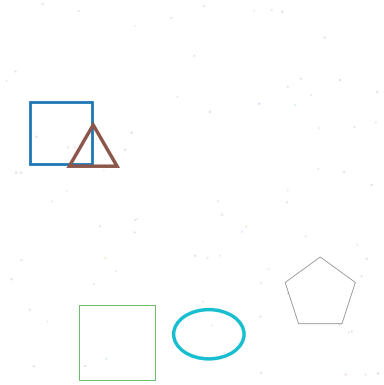[{"shape": "square", "thickness": 2, "radius": 0.4, "center": [0.159, 0.655]}, {"shape": "square", "thickness": 0.5, "radius": 0.49, "center": [0.304, 0.11]}, {"shape": "triangle", "thickness": 2.5, "radius": 0.36, "center": [0.242, 0.604]}, {"shape": "pentagon", "thickness": 0.5, "radius": 0.48, "center": [0.832, 0.237]}, {"shape": "oval", "thickness": 2.5, "radius": 0.46, "center": [0.542, 0.132]}]